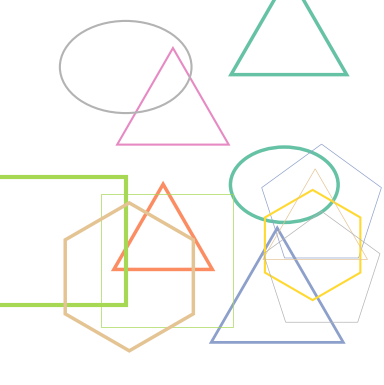[{"shape": "triangle", "thickness": 2.5, "radius": 0.87, "center": [0.75, 0.893]}, {"shape": "oval", "thickness": 2.5, "radius": 0.7, "center": [0.738, 0.52]}, {"shape": "triangle", "thickness": 2.5, "radius": 0.74, "center": [0.424, 0.374]}, {"shape": "pentagon", "thickness": 0.5, "radius": 0.82, "center": [0.835, 0.462]}, {"shape": "triangle", "thickness": 2, "radius": 0.99, "center": [0.72, 0.21]}, {"shape": "triangle", "thickness": 1.5, "radius": 0.84, "center": [0.449, 0.708]}, {"shape": "square", "thickness": 3, "radius": 0.83, "center": [0.16, 0.373]}, {"shape": "square", "thickness": 0.5, "radius": 0.86, "center": [0.434, 0.324]}, {"shape": "hexagon", "thickness": 1.5, "radius": 0.72, "center": [0.812, 0.364]}, {"shape": "triangle", "thickness": 0.5, "radius": 0.79, "center": [0.819, 0.404]}, {"shape": "hexagon", "thickness": 2.5, "radius": 0.96, "center": [0.336, 0.281]}, {"shape": "oval", "thickness": 1.5, "radius": 0.85, "center": [0.326, 0.826]}, {"shape": "pentagon", "thickness": 0.5, "radius": 0.8, "center": [0.836, 0.292]}]